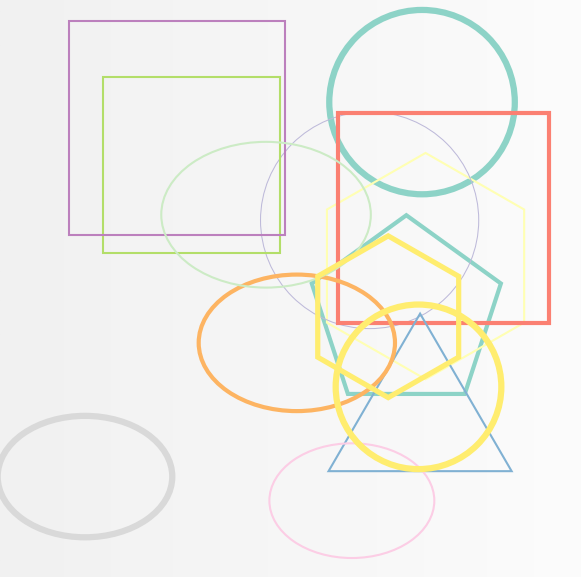[{"shape": "circle", "thickness": 3, "radius": 0.8, "center": [0.726, 0.822]}, {"shape": "pentagon", "thickness": 2, "radius": 0.86, "center": [0.699, 0.455]}, {"shape": "hexagon", "thickness": 1, "radius": 0.98, "center": [0.732, 0.538]}, {"shape": "circle", "thickness": 0.5, "radius": 0.94, "center": [0.636, 0.618]}, {"shape": "square", "thickness": 2, "radius": 0.91, "center": [0.763, 0.622]}, {"shape": "triangle", "thickness": 1, "radius": 0.91, "center": [0.723, 0.274]}, {"shape": "oval", "thickness": 2, "radius": 0.84, "center": [0.511, 0.405]}, {"shape": "square", "thickness": 1, "radius": 0.76, "center": [0.329, 0.713]}, {"shape": "oval", "thickness": 1, "radius": 0.71, "center": [0.605, 0.132]}, {"shape": "oval", "thickness": 3, "radius": 0.75, "center": [0.146, 0.174]}, {"shape": "square", "thickness": 1, "radius": 0.93, "center": [0.304, 0.778]}, {"shape": "oval", "thickness": 1, "radius": 0.9, "center": [0.458, 0.627]}, {"shape": "hexagon", "thickness": 2.5, "radius": 0.7, "center": [0.668, 0.451]}, {"shape": "circle", "thickness": 3, "radius": 0.71, "center": [0.72, 0.329]}]